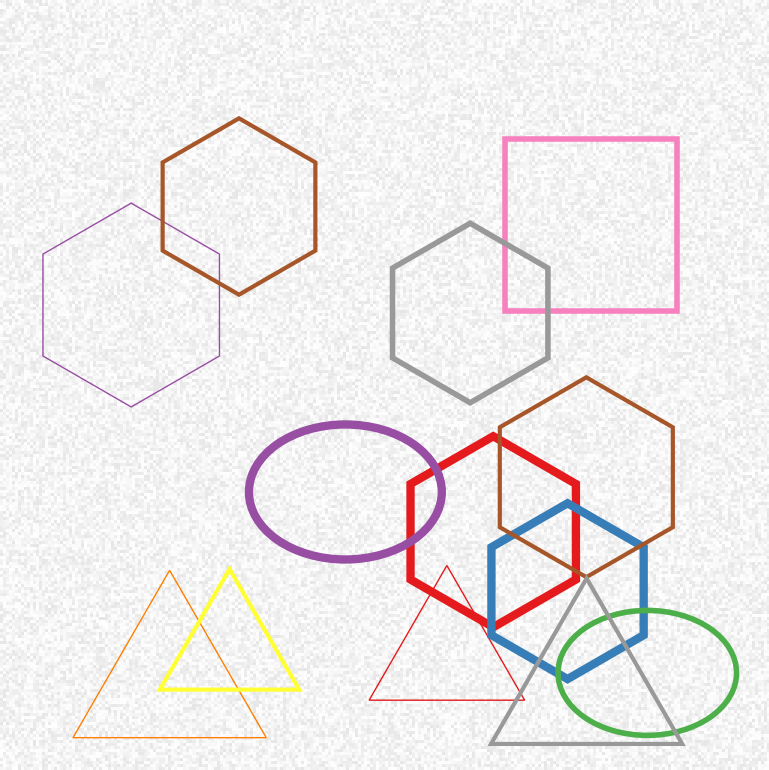[{"shape": "triangle", "thickness": 0.5, "radius": 0.58, "center": [0.58, 0.149]}, {"shape": "hexagon", "thickness": 3, "radius": 0.62, "center": [0.641, 0.309]}, {"shape": "hexagon", "thickness": 3, "radius": 0.57, "center": [0.737, 0.232]}, {"shape": "oval", "thickness": 2, "radius": 0.58, "center": [0.841, 0.126]}, {"shape": "hexagon", "thickness": 0.5, "radius": 0.66, "center": [0.17, 0.604]}, {"shape": "oval", "thickness": 3, "radius": 0.63, "center": [0.449, 0.361]}, {"shape": "triangle", "thickness": 0.5, "radius": 0.72, "center": [0.22, 0.114]}, {"shape": "triangle", "thickness": 1.5, "radius": 0.52, "center": [0.298, 0.157]}, {"shape": "hexagon", "thickness": 1.5, "radius": 0.65, "center": [0.761, 0.38]}, {"shape": "hexagon", "thickness": 1.5, "radius": 0.57, "center": [0.31, 0.732]}, {"shape": "square", "thickness": 2, "radius": 0.56, "center": [0.767, 0.708]}, {"shape": "hexagon", "thickness": 2, "radius": 0.58, "center": [0.611, 0.594]}, {"shape": "triangle", "thickness": 1.5, "radius": 0.72, "center": [0.762, 0.106]}]